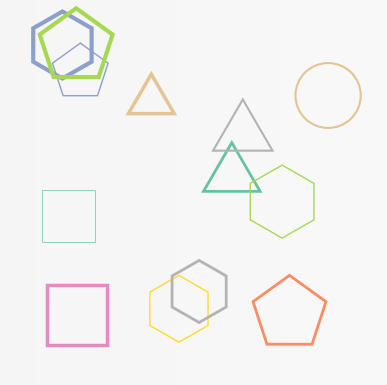[{"shape": "triangle", "thickness": 2, "radius": 0.42, "center": [0.598, 0.545]}, {"shape": "square", "thickness": 0.5, "radius": 0.34, "center": [0.178, 0.439]}, {"shape": "pentagon", "thickness": 2, "radius": 0.49, "center": [0.747, 0.186]}, {"shape": "pentagon", "thickness": 1, "radius": 0.38, "center": [0.207, 0.813]}, {"shape": "hexagon", "thickness": 3, "radius": 0.43, "center": [0.161, 0.883]}, {"shape": "square", "thickness": 2.5, "radius": 0.39, "center": [0.2, 0.182]}, {"shape": "pentagon", "thickness": 3, "radius": 0.49, "center": [0.197, 0.88]}, {"shape": "hexagon", "thickness": 1, "radius": 0.47, "center": [0.728, 0.476]}, {"shape": "hexagon", "thickness": 1, "radius": 0.43, "center": [0.462, 0.198]}, {"shape": "circle", "thickness": 1.5, "radius": 0.42, "center": [0.847, 0.752]}, {"shape": "triangle", "thickness": 2.5, "radius": 0.34, "center": [0.39, 0.739]}, {"shape": "hexagon", "thickness": 2, "radius": 0.4, "center": [0.514, 0.243]}, {"shape": "triangle", "thickness": 1.5, "radius": 0.44, "center": [0.627, 0.653]}]